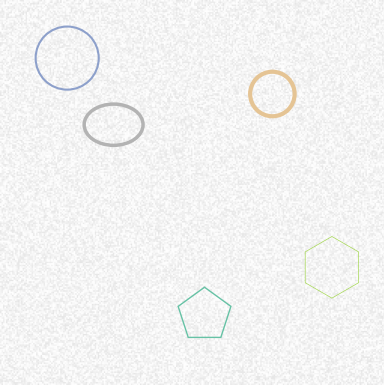[{"shape": "pentagon", "thickness": 1, "radius": 0.36, "center": [0.531, 0.182]}, {"shape": "circle", "thickness": 1.5, "radius": 0.41, "center": [0.174, 0.849]}, {"shape": "hexagon", "thickness": 0.5, "radius": 0.4, "center": [0.862, 0.306]}, {"shape": "circle", "thickness": 3, "radius": 0.29, "center": [0.707, 0.756]}, {"shape": "oval", "thickness": 2.5, "radius": 0.38, "center": [0.295, 0.676]}]